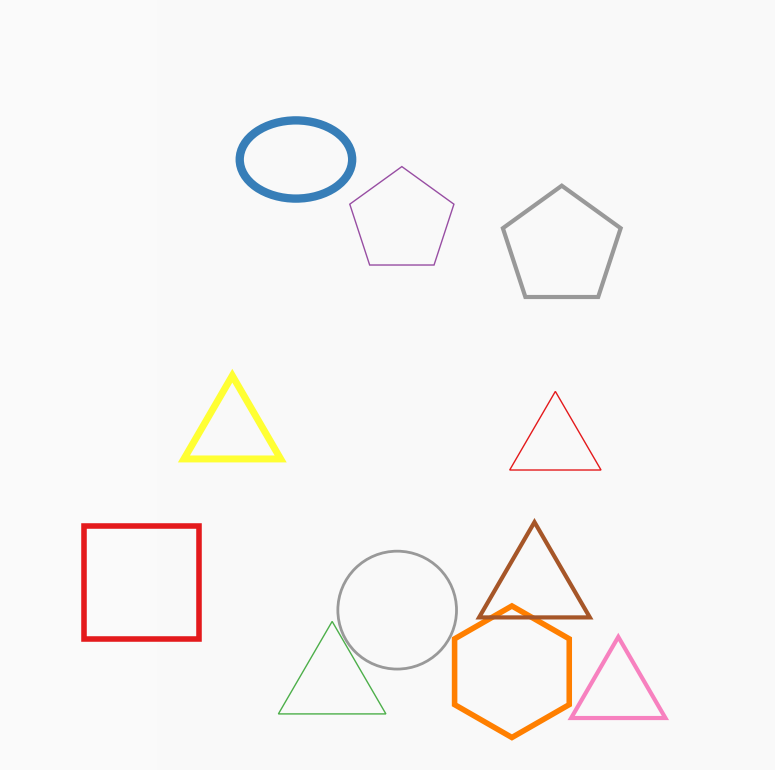[{"shape": "triangle", "thickness": 0.5, "radius": 0.34, "center": [0.717, 0.424]}, {"shape": "square", "thickness": 2, "radius": 0.37, "center": [0.182, 0.244]}, {"shape": "oval", "thickness": 3, "radius": 0.36, "center": [0.382, 0.793]}, {"shape": "triangle", "thickness": 0.5, "radius": 0.4, "center": [0.429, 0.113]}, {"shape": "pentagon", "thickness": 0.5, "radius": 0.35, "center": [0.519, 0.713]}, {"shape": "hexagon", "thickness": 2, "radius": 0.43, "center": [0.661, 0.128]}, {"shape": "triangle", "thickness": 2.5, "radius": 0.36, "center": [0.3, 0.44]}, {"shape": "triangle", "thickness": 1.5, "radius": 0.41, "center": [0.69, 0.239]}, {"shape": "triangle", "thickness": 1.5, "radius": 0.35, "center": [0.798, 0.103]}, {"shape": "pentagon", "thickness": 1.5, "radius": 0.4, "center": [0.725, 0.679]}, {"shape": "circle", "thickness": 1, "radius": 0.38, "center": [0.512, 0.208]}]